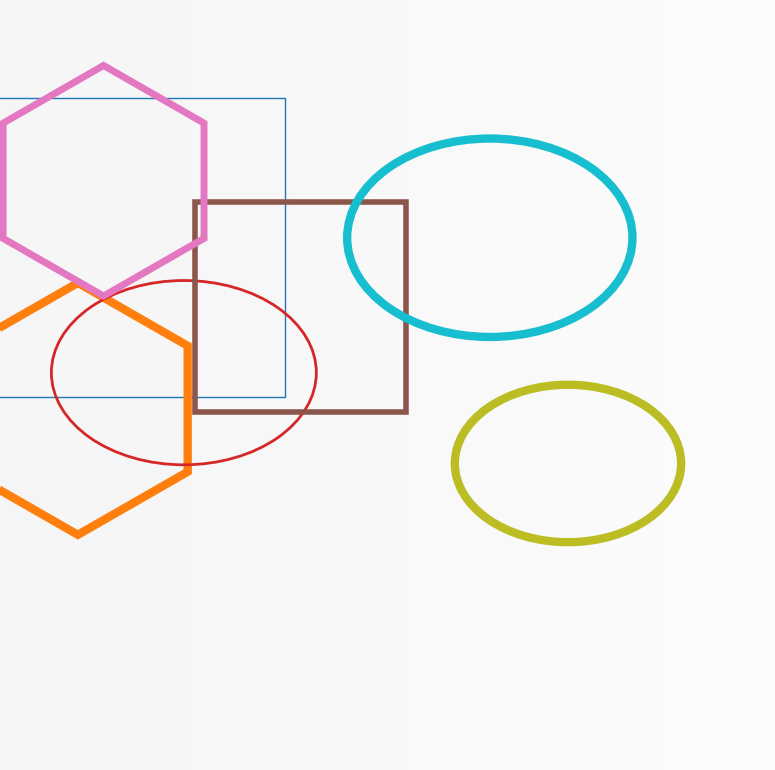[{"shape": "square", "thickness": 0.5, "radius": 0.97, "center": [0.174, 0.679]}, {"shape": "hexagon", "thickness": 3, "radius": 0.82, "center": [0.1, 0.469]}, {"shape": "oval", "thickness": 1, "radius": 0.85, "center": [0.237, 0.516]}, {"shape": "square", "thickness": 2, "radius": 0.68, "center": [0.388, 0.601]}, {"shape": "hexagon", "thickness": 2.5, "radius": 0.75, "center": [0.134, 0.765]}, {"shape": "oval", "thickness": 3, "radius": 0.73, "center": [0.733, 0.398]}, {"shape": "oval", "thickness": 3, "radius": 0.92, "center": [0.632, 0.691]}]